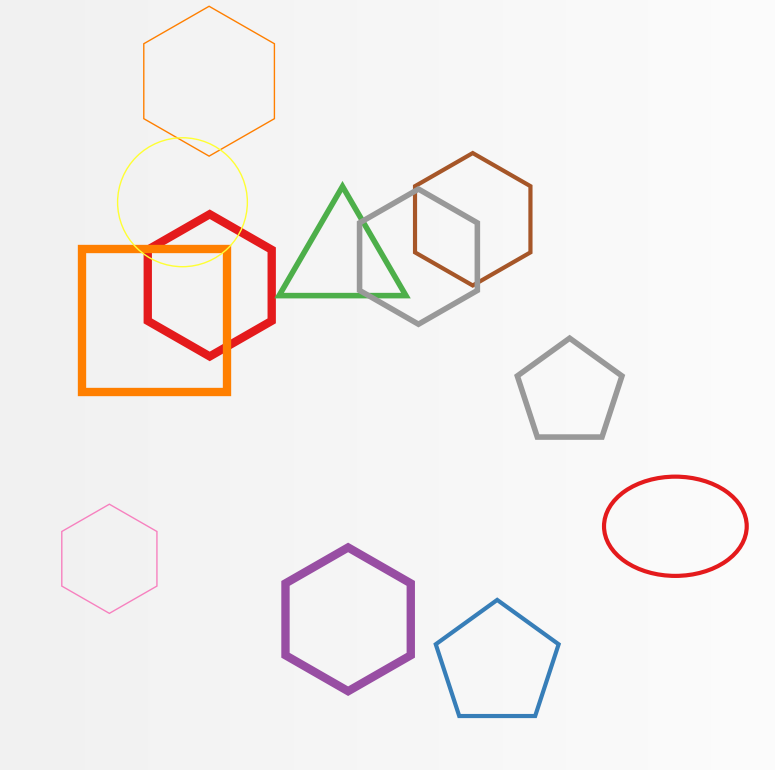[{"shape": "oval", "thickness": 1.5, "radius": 0.46, "center": [0.871, 0.317]}, {"shape": "hexagon", "thickness": 3, "radius": 0.46, "center": [0.271, 0.629]}, {"shape": "pentagon", "thickness": 1.5, "radius": 0.42, "center": [0.642, 0.138]}, {"shape": "triangle", "thickness": 2, "radius": 0.47, "center": [0.442, 0.663]}, {"shape": "hexagon", "thickness": 3, "radius": 0.47, "center": [0.449, 0.196]}, {"shape": "square", "thickness": 3, "radius": 0.47, "center": [0.199, 0.584]}, {"shape": "hexagon", "thickness": 0.5, "radius": 0.49, "center": [0.27, 0.895]}, {"shape": "circle", "thickness": 0.5, "radius": 0.42, "center": [0.235, 0.737]}, {"shape": "hexagon", "thickness": 1.5, "radius": 0.43, "center": [0.61, 0.715]}, {"shape": "hexagon", "thickness": 0.5, "radius": 0.35, "center": [0.141, 0.274]}, {"shape": "hexagon", "thickness": 2, "radius": 0.44, "center": [0.54, 0.667]}, {"shape": "pentagon", "thickness": 2, "radius": 0.35, "center": [0.735, 0.49]}]